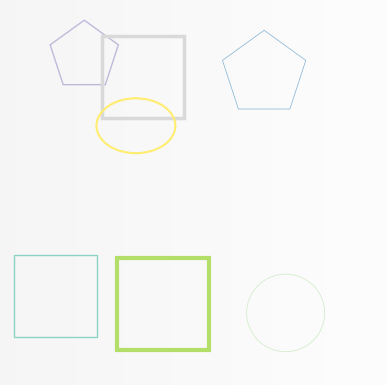[{"shape": "square", "thickness": 1, "radius": 0.53, "center": [0.143, 0.23]}, {"shape": "pentagon", "thickness": 1, "radius": 0.46, "center": [0.217, 0.855]}, {"shape": "pentagon", "thickness": 0.5, "radius": 0.57, "center": [0.682, 0.808]}, {"shape": "square", "thickness": 3, "radius": 0.6, "center": [0.42, 0.21]}, {"shape": "square", "thickness": 2.5, "radius": 0.53, "center": [0.369, 0.799]}, {"shape": "circle", "thickness": 0.5, "radius": 0.5, "center": [0.737, 0.187]}, {"shape": "oval", "thickness": 1.5, "radius": 0.51, "center": [0.351, 0.673]}]